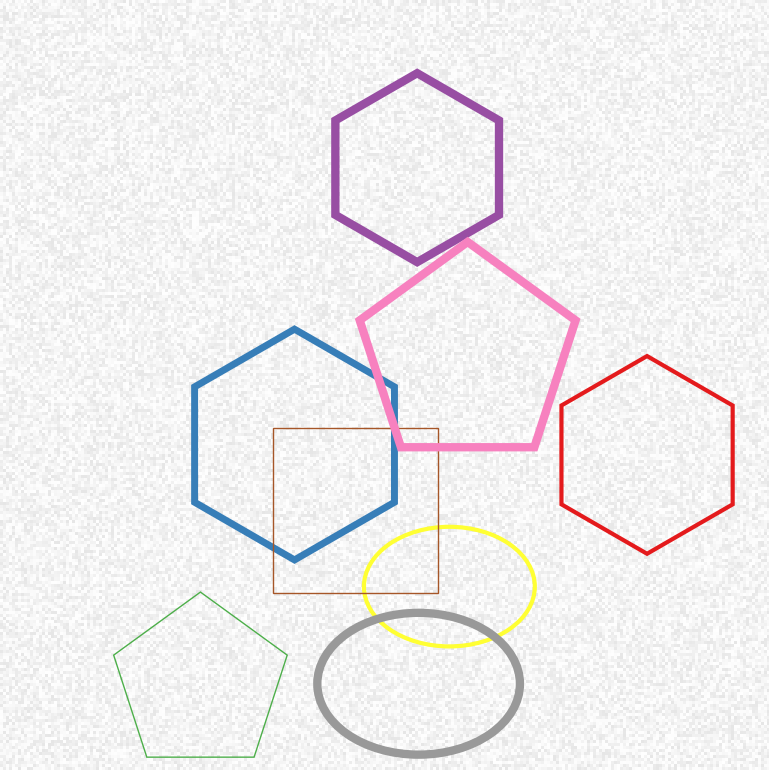[{"shape": "hexagon", "thickness": 1.5, "radius": 0.64, "center": [0.84, 0.409]}, {"shape": "hexagon", "thickness": 2.5, "radius": 0.75, "center": [0.383, 0.423]}, {"shape": "pentagon", "thickness": 0.5, "radius": 0.59, "center": [0.26, 0.113]}, {"shape": "hexagon", "thickness": 3, "radius": 0.61, "center": [0.542, 0.782]}, {"shape": "oval", "thickness": 1.5, "radius": 0.55, "center": [0.584, 0.238]}, {"shape": "square", "thickness": 0.5, "radius": 0.54, "center": [0.461, 0.337]}, {"shape": "pentagon", "thickness": 3, "radius": 0.74, "center": [0.607, 0.538]}, {"shape": "oval", "thickness": 3, "radius": 0.66, "center": [0.544, 0.112]}]